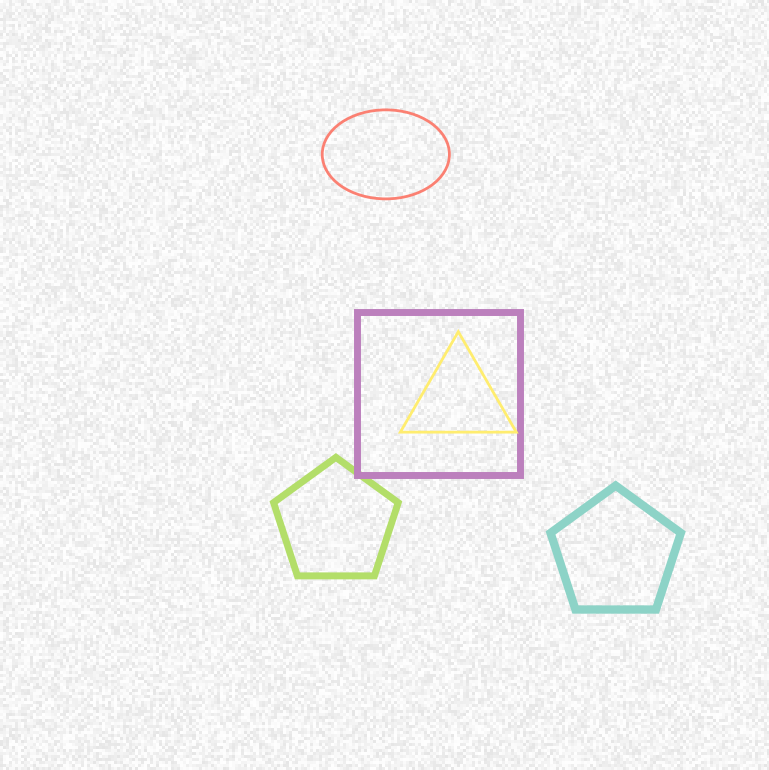[{"shape": "pentagon", "thickness": 3, "radius": 0.44, "center": [0.8, 0.28]}, {"shape": "oval", "thickness": 1, "radius": 0.41, "center": [0.501, 0.8]}, {"shape": "pentagon", "thickness": 2.5, "radius": 0.43, "center": [0.436, 0.321]}, {"shape": "square", "thickness": 2.5, "radius": 0.53, "center": [0.57, 0.489]}, {"shape": "triangle", "thickness": 1, "radius": 0.43, "center": [0.595, 0.482]}]